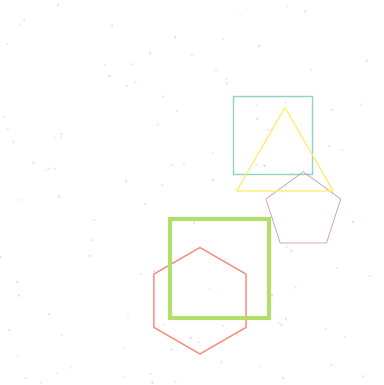[{"shape": "square", "thickness": 1, "radius": 0.51, "center": [0.708, 0.649]}, {"shape": "hexagon", "thickness": 1, "radius": 0.69, "center": [0.519, 0.219]}, {"shape": "square", "thickness": 3, "radius": 0.64, "center": [0.57, 0.302]}, {"shape": "pentagon", "thickness": 0.5, "radius": 0.51, "center": [0.788, 0.452]}, {"shape": "triangle", "thickness": 1, "radius": 0.72, "center": [0.74, 0.576]}]